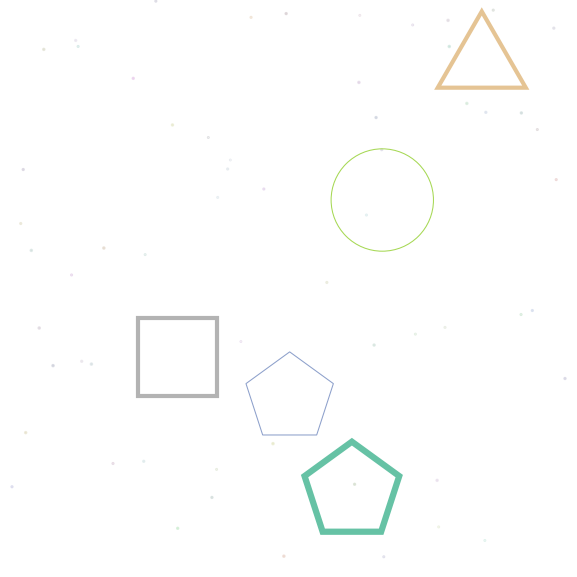[{"shape": "pentagon", "thickness": 3, "radius": 0.43, "center": [0.609, 0.148]}, {"shape": "pentagon", "thickness": 0.5, "radius": 0.4, "center": [0.502, 0.31]}, {"shape": "circle", "thickness": 0.5, "radius": 0.44, "center": [0.662, 0.653]}, {"shape": "triangle", "thickness": 2, "radius": 0.44, "center": [0.834, 0.891]}, {"shape": "square", "thickness": 2, "radius": 0.34, "center": [0.308, 0.381]}]